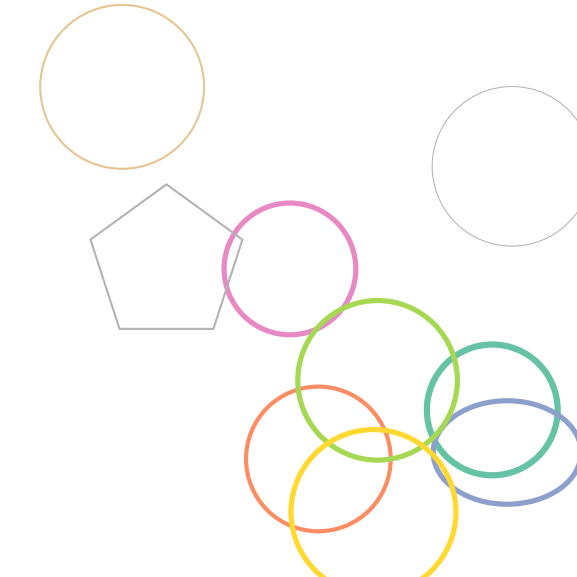[{"shape": "circle", "thickness": 3, "radius": 0.57, "center": [0.852, 0.289]}, {"shape": "circle", "thickness": 2, "radius": 0.63, "center": [0.551, 0.204]}, {"shape": "oval", "thickness": 2.5, "radius": 0.64, "center": [0.878, 0.216]}, {"shape": "circle", "thickness": 2.5, "radius": 0.57, "center": [0.502, 0.534]}, {"shape": "circle", "thickness": 2.5, "radius": 0.69, "center": [0.654, 0.341]}, {"shape": "circle", "thickness": 2.5, "radius": 0.71, "center": [0.647, 0.112]}, {"shape": "circle", "thickness": 1, "radius": 0.71, "center": [0.211, 0.849]}, {"shape": "circle", "thickness": 0.5, "radius": 0.69, "center": [0.886, 0.711]}, {"shape": "pentagon", "thickness": 1, "radius": 0.69, "center": [0.288, 0.542]}]